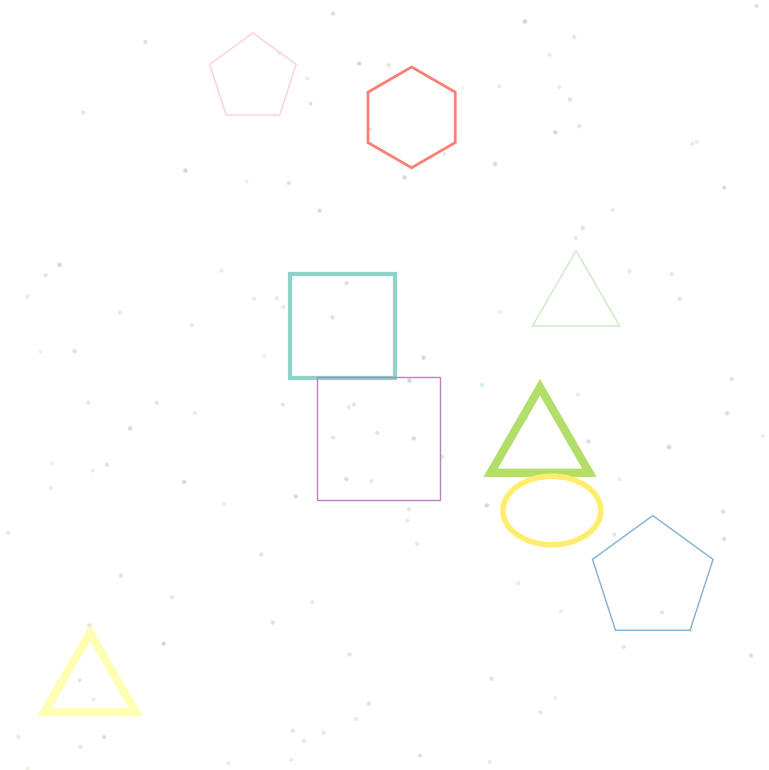[{"shape": "square", "thickness": 1.5, "radius": 0.34, "center": [0.445, 0.577]}, {"shape": "triangle", "thickness": 3, "radius": 0.34, "center": [0.117, 0.109]}, {"shape": "hexagon", "thickness": 1, "radius": 0.33, "center": [0.535, 0.848]}, {"shape": "pentagon", "thickness": 0.5, "radius": 0.41, "center": [0.848, 0.248]}, {"shape": "triangle", "thickness": 3, "radius": 0.37, "center": [0.701, 0.423]}, {"shape": "pentagon", "thickness": 0.5, "radius": 0.3, "center": [0.328, 0.898]}, {"shape": "square", "thickness": 0.5, "radius": 0.4, "center": [0.492, 0.43]}, {"shape": "triangle", "thickness": 0.5, "radius": 0.33, "center": [0.748, 0.609]}, {"shape": "oval", "thickness": 2, "radius": 0.32, "center": [0.717, 0.337]}]